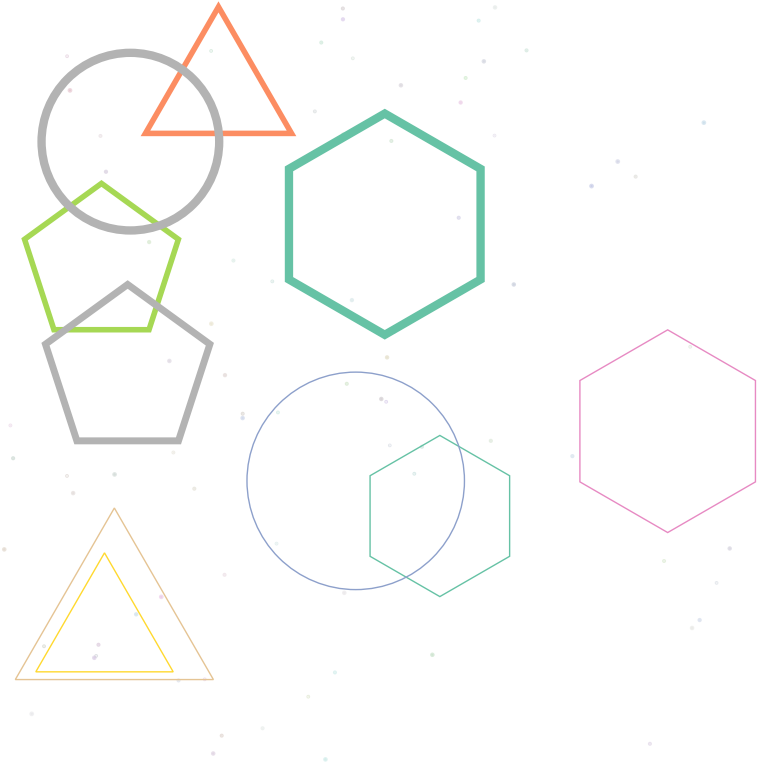[{"shape": "hexagon", "thickness": 0.5, "radius": 0.52, "center": [0.571, 0.33]}, {"shape": "hexagon", "thickness": 3, "radius": 0.72, "center": [0.5, 0.709]}, {"shape": "triangle", "thickness": 2, "radius": 0.55, "center": [0.284, 0.882]}, {"shape": "circle", "thickness": 0.5, "radius": 0.71, "center": [0.462, 0.376]}, {"shape": "hexagon", "thickness": 0.5, "radius": 0.66, "center": [0.867, 0.44]}, {"shape": "pentagon", "thickness": 2, "radius": 0.53, "center": [0.132, 0.657]}, {"shape": "triangle", "thickness": 0.5, "radius": 0.52, "center": [0.136, 0.179]}, {"shape": "triangle", "thickness": 0.5, "radius": 0.74, "center": [0.149, 0.192]}, {"shape": "circle", "thickness": 3, "radius": 0.58, "center": [0.169, 0.816]}, {"shape": "pentagon", "thickness": 2.5, "radius": 0.56, "center": [0.166, 0.518]}]